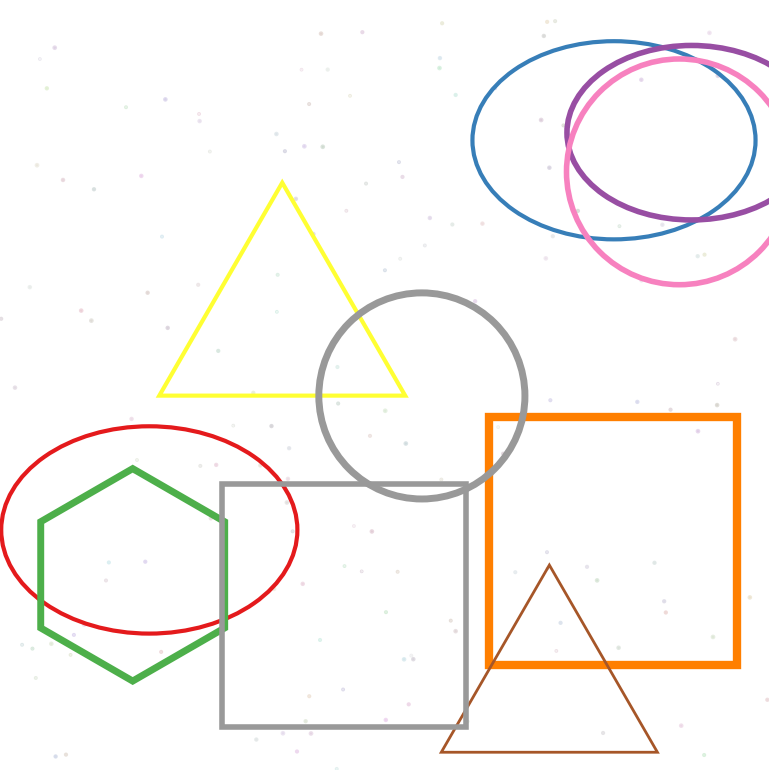[{"shape": "oval", "thickness": 1.5, "radius": 0.96, "center": [0.194, 0.312]}, {"shape": "oval", "thickness": 1.5, "radius": 0.92, "center": [0.797, 0.818]}, {"shape": "hexagon", "thickness": 2.5, "radius": 0.69, "center": [0.172, 0.253]}, {"shape": "oval", "thickness": 2, "radius": 0.81, "center": [0.898, 0.828]}, {"shape": "square", "thickness": 3, "radius": 0.8, "center": [0.796, 0.297]}, {"shape": "triangle", "thickness": 1.5, "radius": 0.92, "center": [0.367, 0.578]}, {"shape": "triangle", "thickness": 1, "radius": 0.81, "center": [0.713, 0.104]}, {"shape": "circle", "thickness": 2, "radius": 0.73, "center": [0.882, 0.777]}, {"shape": "square", "thickness": 2, "radius": 0.79, "center": [0.447, 0.213]}, {"shape": "circle", "thickness": 2.5, "radius": 0.67, "center": [0.548, 0.486]}]